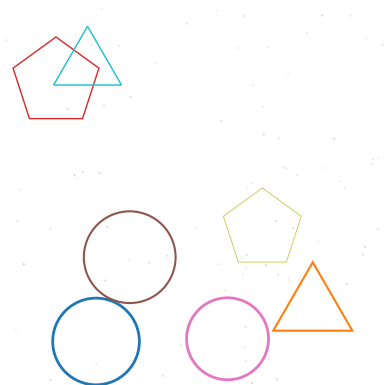[{"shape": "circle", "thickness": 2, "radius": 0.56, "center": [0.249, 0.113]}, {"shape": "triangle", "thickness": 1.5, "radius": 0.59, "center": [0.812, 0.2]}, {"shape": "pentagon", "thickness": 1, "radius": 0.59, "center": [0.145, 0.787]}, {"shape": "circle", "thickness": 1.5, "radius": 0.6, "center": [0.337, 0.332]}, {"shape": "circle", "thickness": 2, "radius": 0.53, "center": [0.591, 0.12]}, {"shape": "pentagon", "thickness": 0.5, "radius": 0.53, "center": [0.681, 0.405]}, {"shape": "triangle", "thickness": 1, "radius": 0.51, "center": [0.227, 0.83]}]